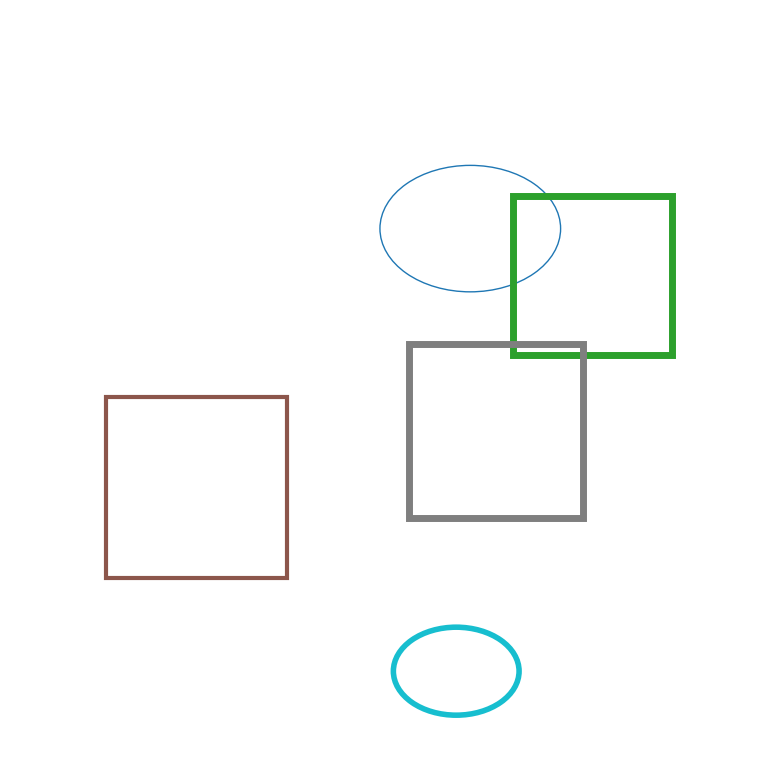[{"shape": "oval", "thickness": 0.5, "radius": 0.59, "center": [0.611, 0.703]}, {"shape": "square", "thickness": 2.5, "radius": 0.52, "center": [0.77, 0.642]}, {"shape": "square", "thickness": 1.5, "radius": 0.59, "center": [0.255, 0.366]}, {"shape": "square", "thickness": 2.5, "radius": 0.57, "center": [0.644, 0.441]}, {"shape": "oval", "thickness": 2, "radius": 0.41, "center": [0.593, 0.128]}]